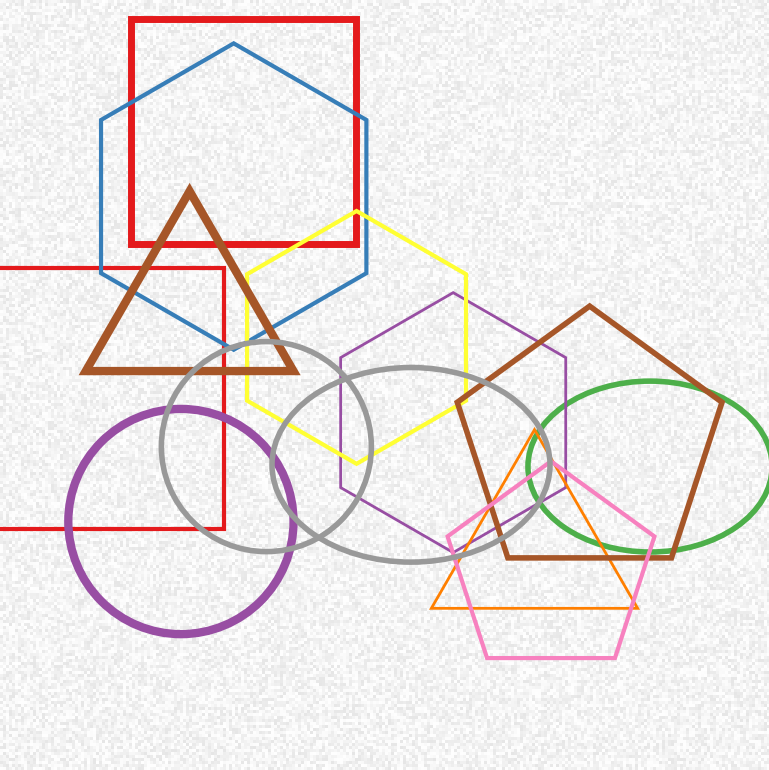[{"shape": "square", "thickness": 1.5, "radius": 0.85, "center": [0.121, 0.483]}, {"shape": "square", "thickness": 2.5, "radius": 0.73, "center": [0.316, 0.829]}, {"shape": "hexagon", "thickness": 1.5, "radius": 0.99, "center": [0.304, 0.745]}, {"shape": "oval", "thickness": 2, "radius": 0.79, "center": [0.844, 0.394]}, {"shape": "hexagon", "thickness": 1, "radius": 0.84, "center": [0.589, 0.451]}, {"shape": "circle", "thickness": 3, "radius": 0.73, "center": [0.235, 0.323]}, {"shape": "triangle", "thickness": 1, "radius": 0.77, "center": [0.694, 0.287]}, {"shape": "hexagon", "thickness": 1.5, "radius": 0.82, "center": [0.463, 0.562]}, {"shape": "triangle", "thickness": 3, "radius": 0.78, "center": [0.246, 0.596]}, {"shape": "pentagon", "thickness": 2, "radius": 0.9, "center": [0.766, 0.422]}, {"shape": "pentagon", "thickness": 1.5, "radius": 0.71, "center": [0.716, 0.26]}, {"shape": "oval", "thickness": 2, "radius": 0.9, "center": [0.534, 0.396]}, {"shape": "circle", "thickness": 2, "radius": 0.68, "center": [0.346, 0.42]}]